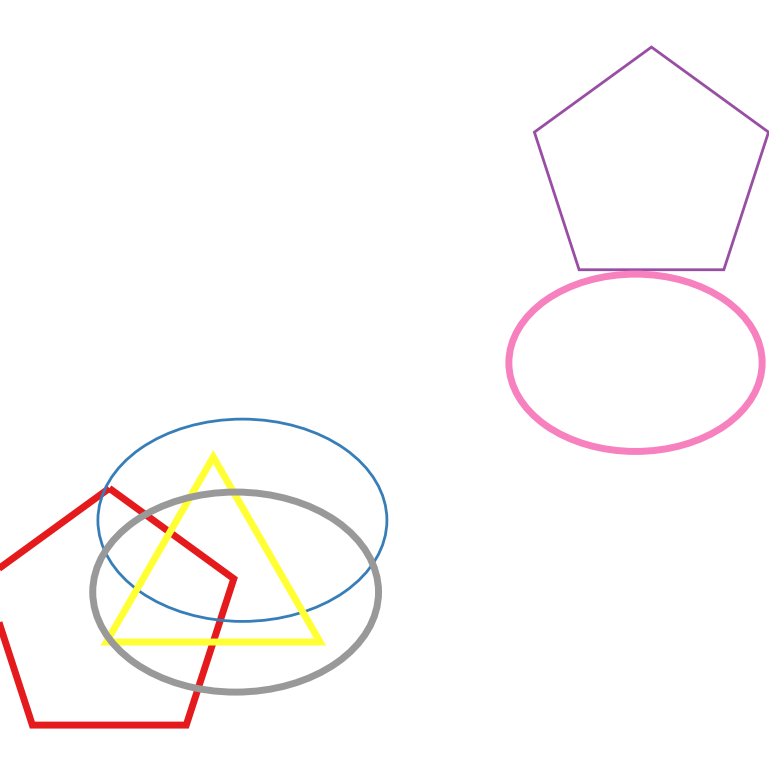[{"shape": "pentagon", "thickness": 2.5, "radius": 0.85, "center": [0.142, 0.196]}, {"shape": "oval", "thickness": 1, "radius": 0.94, "center": [0.315, 0.324]}, {"shape": "pentagon", "thickness": 1, "radius": 0.8, "center": [0.846, 0.779]}, {"shape": "triangle", "thickness": 2.5, "radius": 0.8, "center": [0.277, 0.246]}, {"shape": "oval", "thickness": 2.5, "radius": 0.82, "center": [0.825, 0.529]}, {"shape": "oval", "thickness": 2.5, "radius": 0.93, "center": [0.306, 0.231]}]